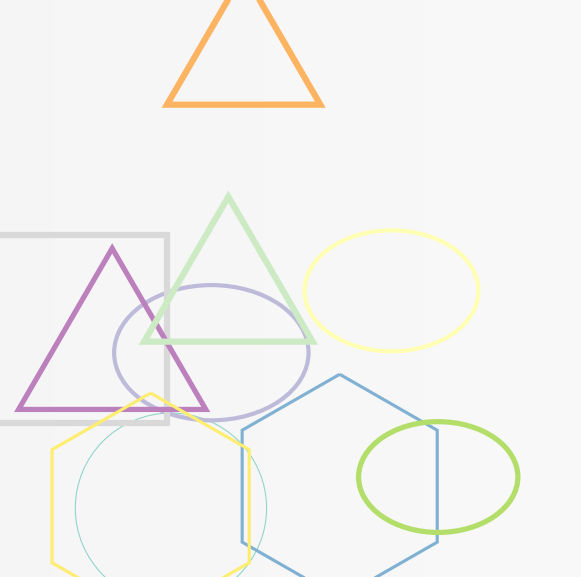[{"shape": "circle", "thickness": 0.5, "radius": 0.82, "center": [0.294, 0.119]}, {"shape": "oval", "thickness": 2, "radius": 0.75, "center": [0.674, 0.496]}, {"shape": "oval", "thickness": 2, "radius": 0.84, "center": [0.364, 0.388]}, {"shape": "hexagon", "thickness": 1.5, "radius": 0.97, "center": [0.584, 0.157]}, {"shape": "triangle", "thickness": 3, "radius": 0.76, "center": [0.419, 0.894]}, {"shape": "oval", "thickness": 2.5, "radius": 0.69, "center": [0.754, 0.173]}, {"shape": "square", "thickness": 3, "radius": 0.81, "center": [0.125, 0.429]}, {"shape": "triangle", "thickness": 2.5, "radius": 0.93, "center": [0.193, 0.383]}, {"shape": "triangle", "thickness": 3, "radius": 0.84, "center": [0.393, 0.491]}, {"shape": "hexagon", "thickness": 1.5, "radius": 0.98, "center": [0.259, 0.123]}]